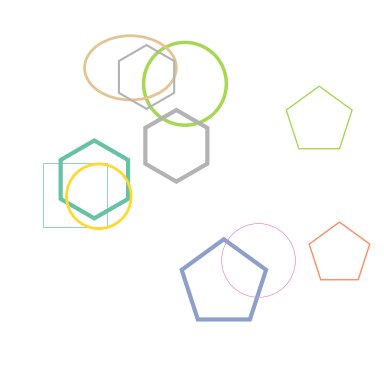[{"shape": "hexagon", "thickness": 3, "radius": 0.51, "center": [0.245, 0.534]}, {"shape": "square", "thickness": 0.5, "radius": 0.42, "center": [0.194, 0.494]}, {"shape": "pentagon", "thickness": 1, "radius": 0.41, "center": [0.882, 0.34]}, {"shape": "pentagon", "thickness": 3, "radius": 0.58, "center": [0.581, 0.263]}, {"shape": "circle", "thickness": 0.5, "radius": 0.48, "center": [0.671, 0.324]}, {"shape": "pentagon", "thickness": 1, "radius": 0.45, "center": [0.829, 0.686]}, {"shape": "circle", "thickness": 2.5, "radius": 0.54, "center": [0.48, 0.782]}, {"shape": "circle", "thickness": 2, "radius": 0.42, "center": [0.257, 0.49]}, {"shape": "oval", "thickness": 2, "radius": 0.6, "center": [0.339, 0.824]}, {"shape": "hexagon", "thickness": 1.5, "radius": 0.41, "center": [0.381, 0.8]}, {"shape": "hexagon", "thickness": 3, "radius": 0.46, "center": [0.458, 0.621]}]